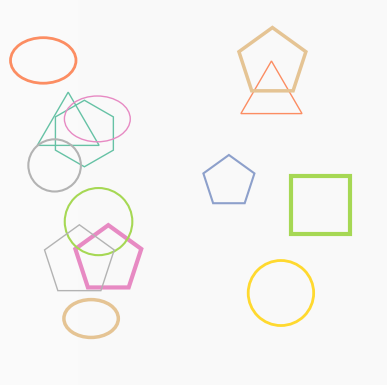[{"shape": "hexagon", "thickness": 1, "radius": 0.43, "center": [0.218, 0.653]}, {"shape": "triangle", "thickness": 1, "radius": 0.46, "center": [0.176, 0.668]}, {"shape": "oval", "thickness": 2, "radius": 0.42, "center": [0.112, 0.843]}, {"shape": "triangle", "thickness": 1, "radius": 0.46, "center": [0.701, 0.75]}, {"shape": "pentagon", "thickness": 1.5, "radius": 0.35, "center": [0.591, 0.528]}, {"shape": "oval", "thickness": 1, "radius": 0.42, "center": [0.251, 0.691]}, {"shape": "pentagon", "thickness": 3, "radius": 0.45, "center": [0.279, 0.326]}, {"shape": "square", "thickness": 3, "radius": 0.38, "center": [0.827, 0.468]}, {"shape": "circle", "thickness": 1.5, "radius": 0.44, "center": [0.254, 0.424]}, {"shape": "circle", "thickness": 2, "radius": 0.42, "center": [0.725, 0.239]}, {"shape": "pentagon", "thickness": 2.5, "radius": 0.45, "center": [0.703, 0.838]}, {"shape": "oval", "thickness": 2.5, "radius": 0.35, "center": [0.235, 0.173]}, {"shape": "circle", "thickness": 1.5, "radius": 0.34, "center": [0.141, 0.57]}, {"shape": "pentagon", "thickness": 1, "radius": 0.47, "center": [0.205, 0.322]}]